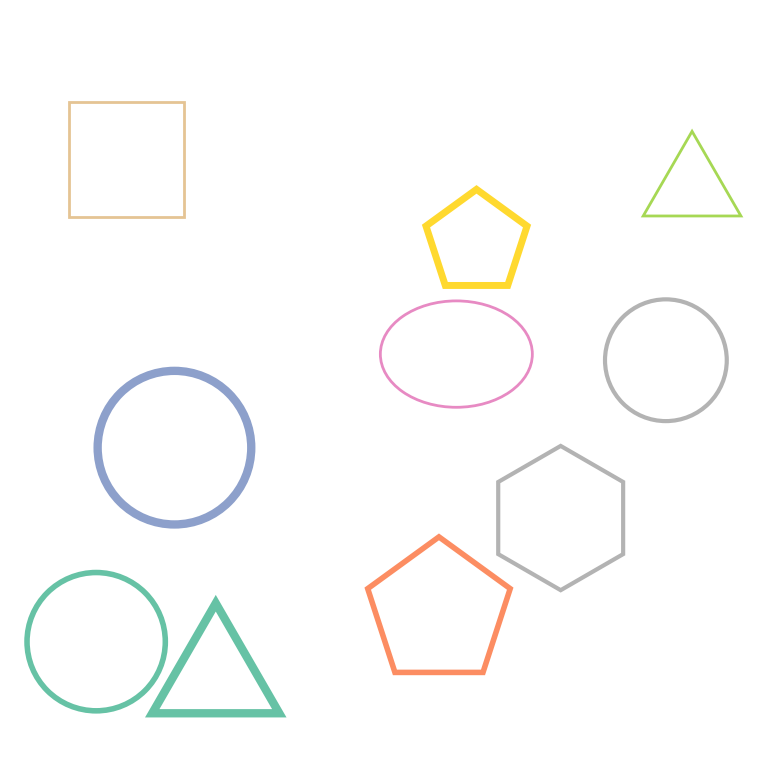[{"shape": "circle", "thickness": 2, "radius": 0.45, "center": [0.125, 0.167]}, {"shape": "triangle", "thickness": 3, "radius": 0.48, "center": [0.28, 0.121]}, {"shape": "pentagon", "thickness": 2, "radius": 0.49, "center": [0.57, 0.205]}, {"shape": "circle", "thickness": 3, "radius": 0.5, "center": [0.227, 0.419]}, {"shape": "oval", "thickness": 1, "radius": 0.49, "center": [0.593, 0.54]}, {"shape": "triangle", "thickness": 1, "radius": 0.37, "center": [0.899, 0.756]}, {"shape": "pentagon", "thickness": 2.5, "radius": 0.34, "center": [0.619, 0.685]}, {"shape": "square", "thickness": 1, "radius": 0.37, "center": [0.164, 0.793]}, {"shape": "circle", "thickness": 1.5, "radius": 0.4, "center": [0.865, 0.532]}, {"shape": "hexagon", "thickness": 1.5, "radius": 0.47, "center": [0.728, 0.327]}]